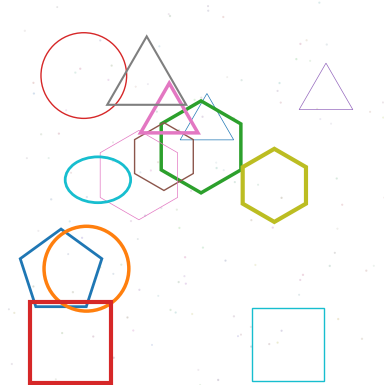[{"shape": "pentagon", "thickness": 2, "radius": 0.56, "center": [0.159, 0.294]}, {"shape": "triangle", "thickness": 0.5, "radius": 0.4, "center": [0.537, 0.677]}, {"shape": "circle", "thickness": 2.5, "radius": 0.55, "center": [0.225, 0.302]}, {"shape": "hexagon", "thickness": 2.5, "radius": 0.6, "center": [0.522, 0.618]}, {"shape": "square", "thickness": 3, "radius": 0.53, "center": [0.184, 0.11]}, {"shape": "circle", "thickness": 1, "radius": 0.56, "center": [0.218, 0.804]}, {"shape": "triangle", "thickness": 0.5, "radius": 0.4, "center": [0.847, 0.756]}, {"shape": "hexagon", "thickness": 1, "radius": 0.44, "center": [0.426, 0.593]}, {"shape": "triangle", "thickness": 2.5, "radius": 0.43, "center": [0.44, 0.698]}, {"shape": "hexagon", "thickness": 0.5, "radius": 0.58, "center": [0.361, 0.545]}, {"shape": "triangle", "thickness": 1.5, "radius": 0.59, "center": [0.381, 0.787]}, {"shape": "hexagon", "thickness": 3, "radius": 0.47, "center": [0.713, 0.518]}, {"shape": "oval", "thickness": 2, "radius": 0.43, "center": [0.254, 0.533]}, {"shape": "square", "thickness": 1, "radius": 0.47, "center": [0.748, 0.105]}]